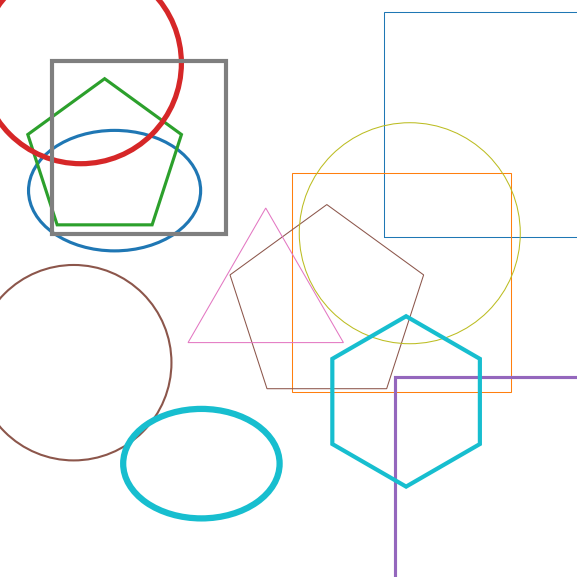[{"shape": "oval", "thickness": 1.5, "radius": 0.75, "center": [0.198, 0.669]}, {"shape": "square", "thickness": 0.5, "radius": 0.98, "center": [0.86, 0.784]}, {"shape": "square", "thickness": 0.5, "radius": 0.95, "center": [0.696, 0.51]}, {"shape": "pentagon", "thickness": 1.5, "radius": 0.7, "center": [0.181, 0.723]}, {"shape": "circle", "thickness": 2.5, "radius": 0.87, "center": [0.14, 0.89]}, {"shape": "square", "thickness": 1.5, "radius": 0.96, "center": [0.877, 0.153]}, {"shape": "pentagon", "thickness": 0.5, "radius": 0.88, "center": [0.566, 0.469]}, {"shape": "circle", "thickness": 1, "radius": 0.85, "center": [0.128, 0.371]}, {"shape": "triangle", "thickness": 0.5, "radius": 0.78, "center": [0.46, 0.484]}, {"shape": "square", "thickness": 2, "radius": 0.75, "center": [0.24, 0.744]}, {"shape": "circle", "thickness": 0.5, "radius": 0.96, "center": [0.71, 0.595]}, {"shape": "hexagon", "thickness": 2, "radius": 0.74, "center": [0.703, 0.304]}, {"shape": "oval", "thickness": 3, "radius": 0.68, "center": [0.349, 0.196]}]